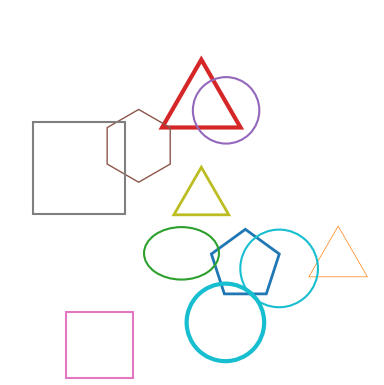[{"shape": "pentagon", "thickness": 2, "radius": 0.46, "center": [0.637, 0.312]}, {"shape": "triangle", "thickness": 0.5, "radius": 0.44, "center": [0.878, 0.325]}, {"shape": "oval", "thickness": 1.5, "radius": 0.49, "center": [0.471, 0.342]}, {"shape": "triangle", "thickness": 3, "radius": 0.59, "center": [0.523, 0.728]}, {"shape": "circle", "thickness": 1.5, "radius": 0.43, "center": [0.587, 0.713]}, {"shape": "hexagon", "thickness": 1, "radius": 0.47, "center": [0.36, 0.621]}, {"shape": "square", "thickness": 1.5, "radius": 0.43, "center": [0.259, 0.104]}, {"shape": "square", "thickness": 1.5, "radius": 0.6, "center": [0.205, 0.563]}, {"shape": "triangle", "thickness": 2, "radius": 0.41, "center": [0.523, 0.483]}, {"shape": "circle", "thickness": 3, "radius": 0.5, "center": [0.585, 0.163]}, {"shape": "circle", "thickness": 1.5, "radius": 0.5, "center": [0.725, 0.303]}]